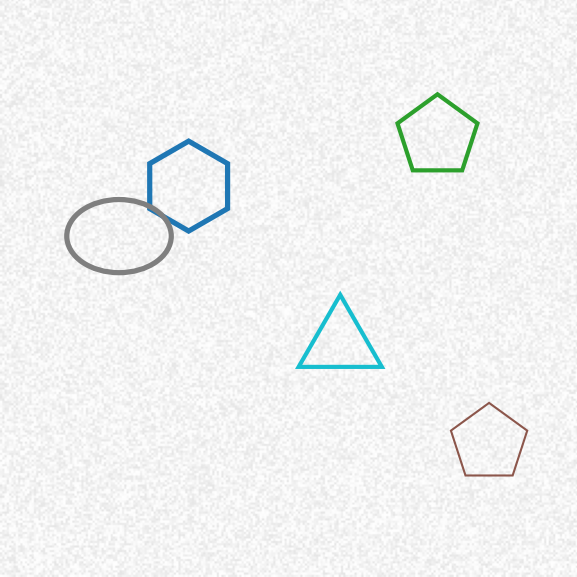[{"shape": "hexagon", "thickness": 2.5, "radius": 0.39, "center": [0.327, 0.677]}, {"shape": "pentagon", "thickness": 2, "radius": 0.36, "center": [0.758, 0.763]}, {"shape": "pentagon", "thickness": 1, "radius": 0.35, "center": [0.847, 0.232]}, {"shape": "oval", "thickness": 2.5, "radius": 0.45, "center": [0.206, 0.59]}, {"shape": "triangle", "thickness": 2, "radius": 0.42, "center": [0.589, 0.405]}]